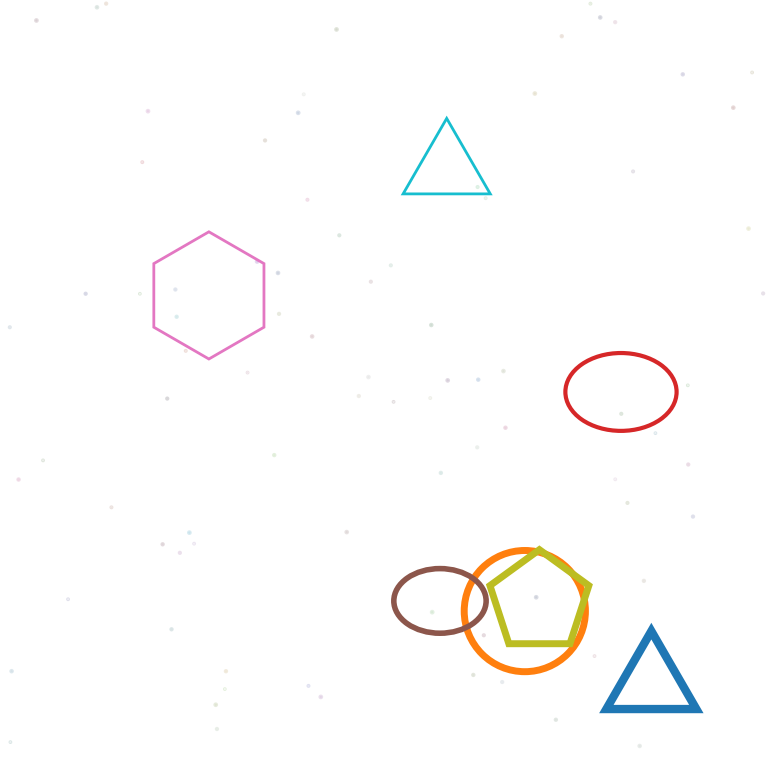[{"shape": "triangle", "thickness": 3, "radius": 0.34, "center": [0.846, 0.113]}, {"shape": "circle", "thickness": 2.5, "radius": 0.39, "center": [0.682, 0.206]}, {"shape": "oval", "thickness": 1.5, "radius": 0.36, "center": [0.806, 0.491]}, {"shape": "oval", "thickness": 2, "radius": 0.3, "center": [0.571, 0.22]}, {"shape": "hexagon", "thickness": 1, "radius": 0.41, "center": [0.271, 0.616]}, {"shape": "pentagon", "thickness": 2.5, "radius": 0.34, "center": [0.701, 0.219]}, {"shape": "triangle", "thickness": 1, "radius": 0.33, "center": [0.58, 0.781]}]